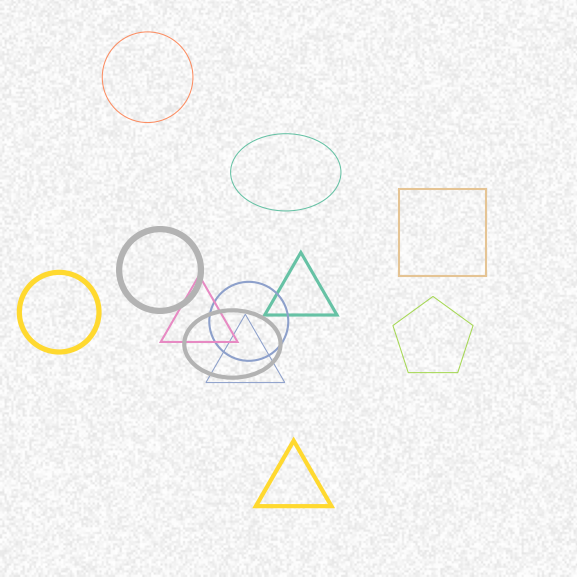[{"shape": "triangle", "thickness": 1.5, "radius": 0.36, "center": [0.521, 0.49]}, {"shape": "oval", "thickness": 0.5, "radius": 0.48, "center": [0.495, 0.701]}, {"shape": "circle", "thickness": 0.5, "radius": 0.39, "center": [0.256, 0.865]}, {"shape": "triangle", "thickness": 0.5, "radius": 0.39, "center": [0.425, 0.376]}, {"shape": "circle", "thickness": 1, "radius": 0.34, "center": [0.431, 0.443]}, {"shape": "triangle", "thickness": 1, "radius": 0.38, "center": [0.345, 0.445]}, {"shape": "pentagon", "thickness": 0.5, "radius": 0.36, "center": [0.75, 0.413]}, {"shape": "triangle", "thickness": 2, "radius": 0.38, "center": [0.508, 0.16]}, {"shape": "circle", "thickness": 2.5, "radius": 0.34, "center": [0.102, 0.459]}, {"shape": "square", "thickness": 1, "radius": 0.37, "center": [0.766, 0.597]}, {"shape": "oval", "thickness": 2, "radius": 0.42, "center": [0.402, 0.403]}, {"shape": "circle", "thickness": 3, "radius": 0.35, "center": [0.277, 0.532]}]